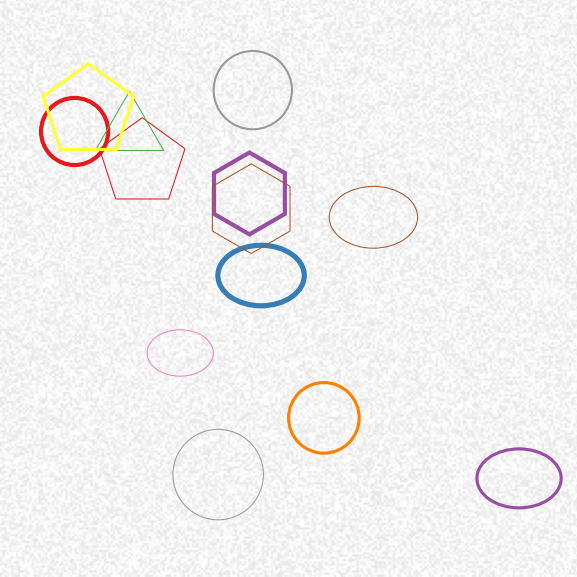[{"shape": "pentagon", "thickness": 0.5, "radius": 0.39, "center": [0.246, 0.718]}, {"shape": "circle", "thickness": 2, "radius": 0.29, "center": [0.129, 0.771]}, {"shape": "oval", "thickness": 2.5, "radius": 0.37, "center": [0.452, 0.522]}, {"shape": "triangle", "thickness": 0.5, "radius": 0.34, "center": [0.224, 0.773]}, {"shape": "oval", "thickness": 1.5, "radius": 0.36, "center": [0.899, 0.171]}, {"shape": "hexagon", "thickness": 2, "radius": 0.35, "center": [0.432, 0.664]}, {"shape": "circle", "thickness": 1.5, "radius": 0.31, "center": [0.561, 0.276]}, {"shape": "pentagon", "thickness": 1.5, "radius": 0.41, "center": [0.153, 0.807]}, {"shape": "oval", "thickness": 0.5, "radius": 0.38, "center": [0.647, 0.623]}, {"shape": "hexagon", "thickness": 0.5, "radius": 0.39, "center": [0.435, 0.638]}, {"shape": "oval", "thickness": 0.5, "radius": 0.29, "center": [0.312, 0.388]}, {"shape": "circle", "thickness": 0.5, "radius": 0.39, "center": [0.378, 0.177]}, {"shape": "circle", "thickness": 1, "radius": 0.34, "center": [0.438, 0.843]}]